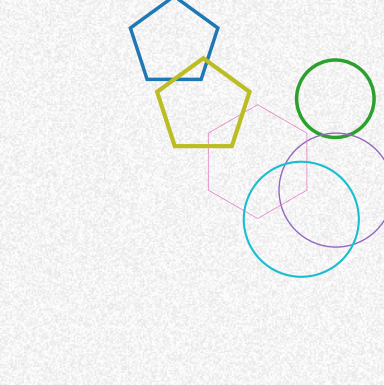[{"shape": "pentagon", "thickness": 2.5, "radius": 0.6, "center": [0.452, 0.89]}, {"shape": "circle", "thickness": 2.5, "radius": 0.5, "center": [0.871, 0.744]}, {"shape": "circle", "thickness": 1, "radius": 0.74, "center": [0.873, 0.506]}, {"shape": "hexagon", "thickness": 0.5, "radius": 0.74, "center": [0.669, 0.58]}, {"shape": "pentagon", "thickness": 3, "radius": 0.63, "center": [0.528, 0.723]}, {"shape": "circle", "thickness": 1.5, "radius": 0.75, "center": [0.783, 0.43]}]